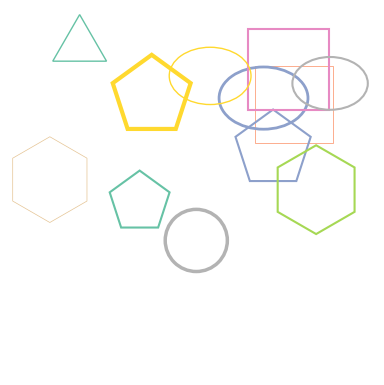[{"shape": "triangle", "thickness": 1, "radius": 0.4, "center": [0.207, 0.881]}, {"shape": "pentagon", "thickness": 1.5, "radius": 0.41, "center": [0.363, 0.475]}, {"shape": "square", "thickness": 0.5, "radius": 0.5, "center": [0.764, 0.728]}, {"shape": "oval", "thickness": 2, "radius": 0.58, "center": [0.684, 0.745]}, {"shape": "pentagon", "thickness": 1.5, "radius": 0.51, "center": [0.709, 0.613]}, {"shape": "square", "thickness": 1.5, "radius": 0.52, "center": [0.748, 0.819]}, {"shape": "hexagon", "thickness": 1.5, "radius": 0.58, "center": [0.821, 0.507]}, {"shape": "pentagon", "thickness": 3, "radius": 0.53, "center": [0.394, 0.751]}, {"shape": "oval", "thickness": 1, "radius": 0.53, "center": [0.546, 0.803]}, {"shape": "hexagon", "thickness": 0.5, "radius": 0.56, "center": [0.129, 0.533]}, {"shape": "circle", "thickness": 2.5, "radius": 0.4, "center": [0.51, 0.375]}, {"shape": "oval", "thickness": 1.5, "radius": 0.49, "center": [0.857, 0.783]}]